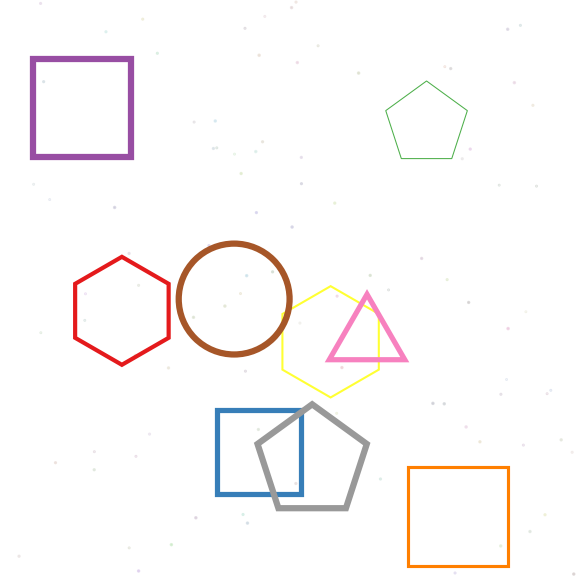[{"shape": "hexagon", "thickness": 2, "radius": 0.47, "center": [0.211, 0.461]}, {"shape": "square", "thickness": 2.5, "radius": 0.36, "center": [0.448, 0.217]}, {"shape": "pentagon", "thickness": 0.5, "radius": 0.37, "center": [0.739, 0.785]}, {"shape": "square", "thickness": 3, "radius": 0.43, "center": [0.142, 0.812]}, {"shape": "square", "thickness": 1.5, "radius": 0.43, "center": [0.794, 0.105]}, {"shape": "hexagon", "thickness": 1, "radius": 0.48, "center": [0.572, 0.407]}, {"shape": "circle", "thickness": 3, "radius": 0.48, "center": [0.405, 0.481]}, {"shape": "triangle", "thickness": 2.5, "radius": 0.38, "center": [0.636, 0.414]}, {"shape": "pentagon", "thickness": 3, "radius": 0.5, "center": [0.541, 0.2]}]